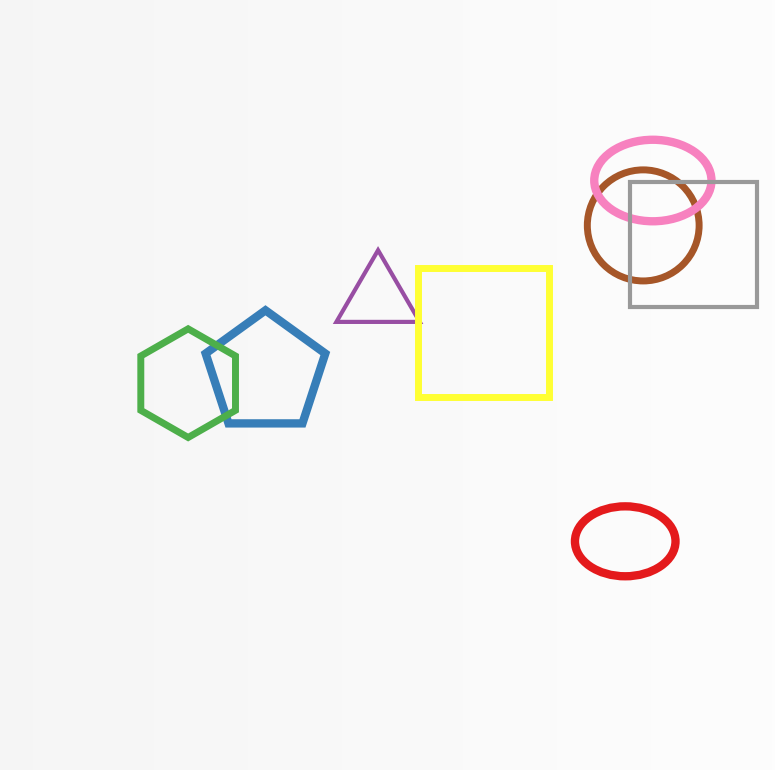[{"shape": "oval", "thickness": 3, "radius": 0.32, "center": [0.807, 0.297]}, {"shape": "pentagon", "thickness": 3, "radius": 0.41, "center": [0.343, 0.516]}, {"shape": "hexagon", "thickness": 2.5, "radius": 0.35, "center": [0.243, 0.502]}, {"shape": "triangle", "thickness": 1.5, "radius": 0.31, "center": [0.488, 0.613]}, {"shape": "square", "thickness": 2.5, "radius": 0.42, "center": [0.624, 0.568]}, {"shape": "circle", "thickness": 2.5, "radius": 0.36, "center": [0.83, 0.707]}, {"shape": "oval", "thickness": 3, "radius": 0.38, "center": [0.842, 0.766]}, {"shape": "square", "thickness": 1.5, "radius": 0.41, "center": [0.895, 0.683]}]